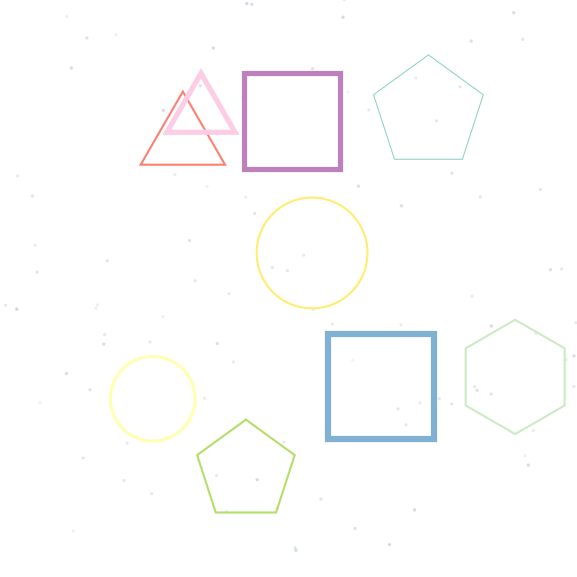[{"shape": "pentagon", "thickness": 0.5, "radius": 0.5, "center": [0.742, 0.804]}, {"shape": "circle", "thickness": 1.5, "radius": 0.37, "center": [0.264, 0.309]}, {"shape": "triangle", "thickness": 1, "radius": 0.42, "center": [0.317, 0.756]}, {"shape": "square", "thickness": 3, "radius": 0.46, "center": [0.66, 0.33]}, {"shape": "pentagon", "thickness": 1, "radius": 0.44, "center": [0.426, 0.184]}, {"shape": "triangle", "thickness": 2.5, "radius": 0.34, "center": [0.348, 0.804]}, {"shape": "square", "thickness": 2.5, "radius": 0.42, "center": [0.505, 0.789]}, {"shape": "hexagon", "thickness": 1, "radius": 0.49, "center": [0.892, 0.346]}, {"shape": "circle", "thickness": 1, "radius": 0.48, "center": [0.54, 0.561]}]